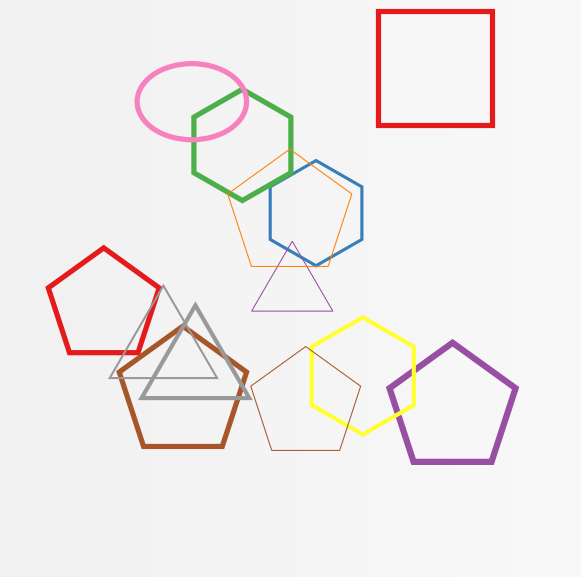[{"shape": "pentagon", "thickness": 2.5, "radius": 0.5, "center": [0.178, 0.47]}, {"shape": "square", "thickness": 2.5, "radius": 0.49, "center": [0.748, 0.881]}, {"shape": "hexagon", "thickness": 1.5, "radius": 0.46, "center": [0.544, 0.63]}, {"shape": "hexagon", "thickness": 2.5, "radius": 0.48, "center": [0.417, 0.748]}, {"shape": "pentagon", "thickness": 3, "radius": 0.57, "center": [0.779, 0.292]}, {"shape": "triangle", "thickness": 0.5, "radius": 0.4, "center": [0.503, 0.501]}, {"shape": "pentagon", "thickness": 0.5, "radius": 0.56, "center": [0.499, 0.629]}, {"shape": "hexagon", "thickness": 2, "radius": 0.51, "center": [0.624, 0.348]}, {"shape": "pentagon", "thickness": 2.5, "radius": 0.58, "center": [0.315, 0.319]}, {"shape": "pentagon", "thickness": 0.5, "radius": 0.5, "center": [0.526, 0.3]}, {"shape": "oval", "thickness": 2.5, "radius": 0.47, "center": [0.33, 0.823]}, {"shape": "triangle", "thickness": 2, "radius": 0.53, "center": [0.336, 0.363]}, {"shape": "triangle", "thickness": 1, "radius": 0.53, "center": [0.281, 0.398]}]